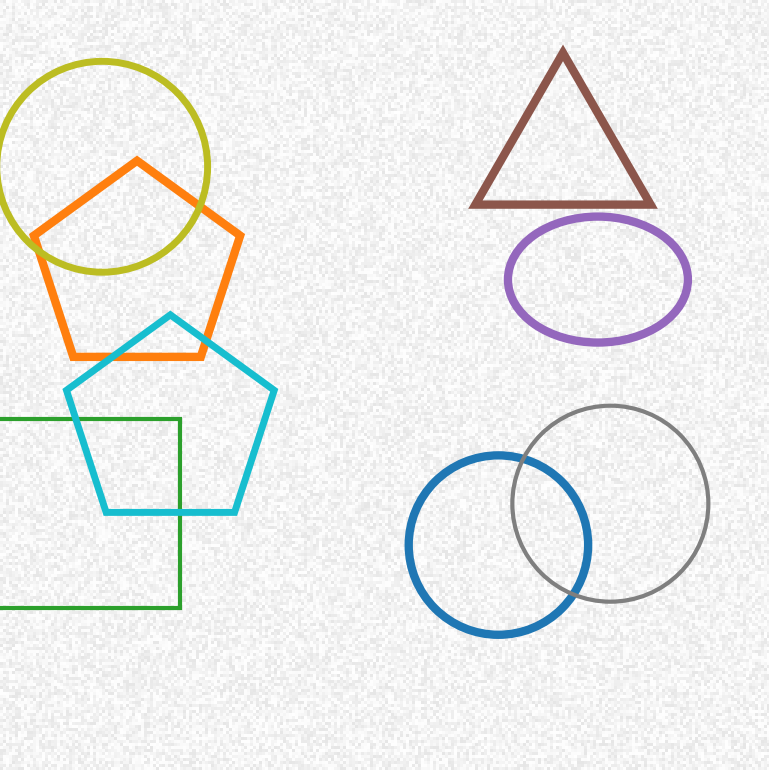[{"shape": "circle", "thickness": 3, "radius": 0.58, "center": [0.647, 0.292]}, {"shape": "pentagon", "thickness": 3, "radius": 0.7, "center": [0.178, 0.65]}, {"shape": "square", "thickness": 1.5, "radius": 0.61, "center": [0.111, 0.333]}, {"shape": "oval", "thickness": 3, "radius": 0.58, "center": [0.777, 0.637]}, {"shape": "triangle", "thickness": 3, "radius": 0.66, "center": [0.731, 0.8]}, {"shape": "circle", "thickness": 1.5, "radius": 0.64, "center": [0.793, 0.346]}, {"shape": "circle", "thickness": 2.5, "radius": 0.68, "center": [0.133, 0.783]}, {"shape": "pentagon", "thickness": 2.5, "radius": 0.71, "center": [0.221, 0.449]}]